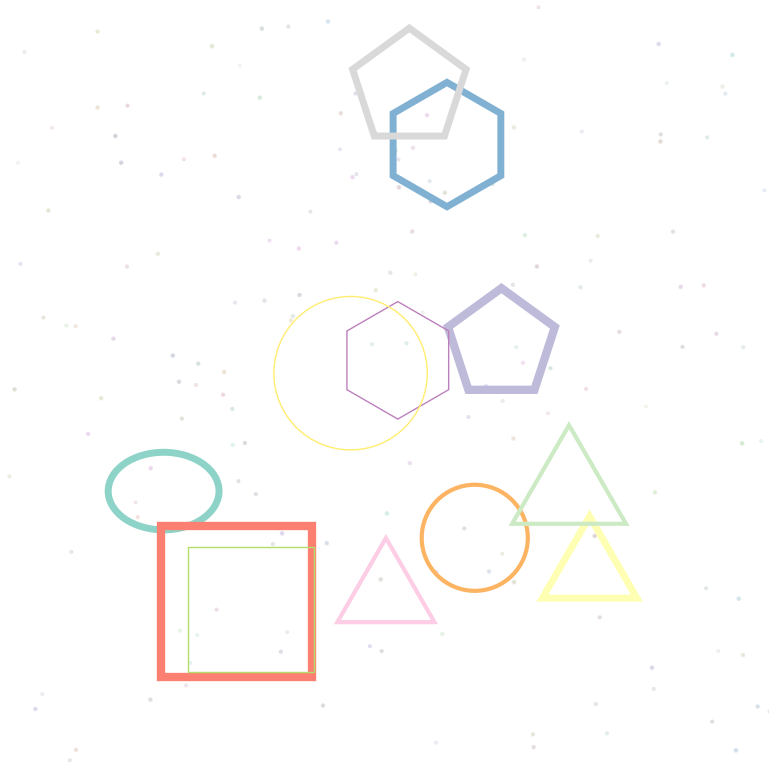[{"shape": "oval", "thickness": 2.5, "radius": 0.36, "center": [0.212, 0.362]}, {"shape": "triangle", "thickness": 2.5, "radius": 0.35, "center": [0.766, 0.259]}, {"shape": "pentagon", "thickness": 3, "radius": 0.36, "center": [0.651, 0.553]}, {"shape": "square", "thickness": 3, "radius": 0.49, "center": [0.307, 0.219]}, {"shape": "hexagon", "thickness": 2.5, "radius": 0.4, "center": [0.58, 0.812]}, {"shape": "circle", "thickness": 1.5, "radius": 0.34, "center": [0.617, 0.302]}, {"shape": "square", "thickness": 0.5, "radius": 0.41, "center": [0.326, 0.208]}, {"shape": "triangle", "thickness": 1.5, "radius": 0.36, "center": [0.501, 0.228]}, {"shape": "pentagon", "thickness": 2.5, "radius": 0.39, "center": [0.532, 0.886]}, {"shape": "hexagon", "thickness": 0.5, "radius": 0.38, "center": [0.517, 0.532]}, {"shape": "triangle", "thickness": 1.5, "radius": 0.43, "center": [0.739, 0.362]}, {"shape": "circle", "thickness": 0.5, "radius": 0.5, "center": [0.455, 0.515]}]